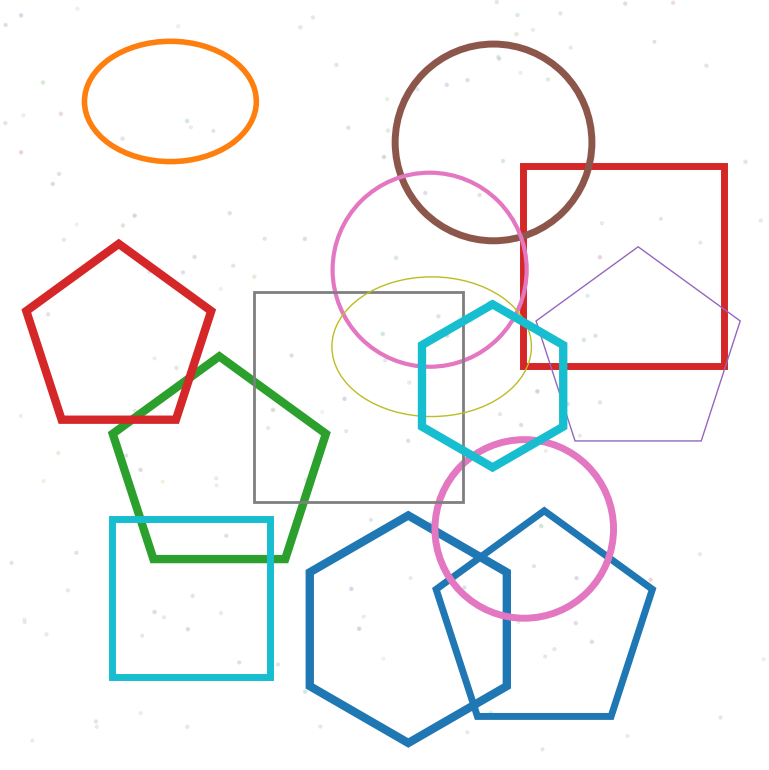[{"shape": "hexagon", "thickness": 3, "radius": 0.74, "center": [0.53, 0.183]}, {"shape": "pentagon", "thickness": 2.5, "radius": 0.74, "center": [0.707, 0.189]}, {"shape": "oval", "thickness": 2, "radius": 0.56, "center": [0.221, 0.868]}, {"shape": "pentagon", "thickness": 3, "radius": 0.73, "center": [0.285, 0.392]}, {"shape": "pentagon", "thickness": 3, "radius": 0.63, "center": [0.154, 0.557]}, {"shape": "square", "thickness": 2.5, "radius": 0.65, "center": [0.81, 0.655]}, {"shape": "pentagon", "thickness": 0.5, "radius": 0.7, "center": [0.829, 0.54]}, {"shape": "circle", "thickness": 2.5, "radius": 0.64, "center": [0.641, 0.815]}, {"shape": "circle", "thickness": 2.5, "radius": 0.58, "center": [0.681, 0.313]}, {"shape": "circle", "thickness": 1.5, "radius": 0.63, "center": [0.558, 0.65]}, {"shape": "square", "thickness": 1, "radius": 0.68, "center": [0.465, 0.485]}, {"shape": "oval", "thickness": 0.5, "radius": 0.65, "center": [0.561, 0.55]}, {"shape": "square", "thickness": 2.5, "radius": 0.51, "center": [0.248, 0.224]}, {"shape": "hexagon", "thickness": 3, "radius": 0.53, "center": [0.64, 0.499]}]